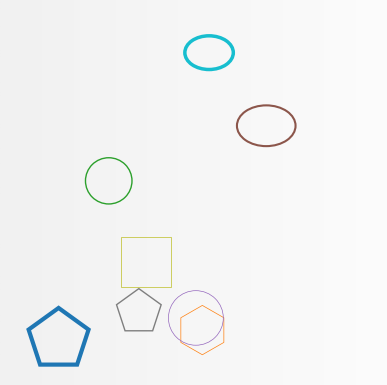[{"shape": "pentagon", "thickness": 3, "radius": 0.41, "center": [0.151, 0.119]}, {"shape": "hexagon", "thickness": 0.5, "radius": 0.32, "center": [0.522, 0.143]}, {"shape": "circle", "thickness": 1, "radius": 0.3, "center": [0.281, 0.53]}, {"shape": "circle", "thickness": 0.5, "radius": 0.35, "center": [0.505, 0.174]}, {"shape": "oval", "thickness": 1.5, "radius": 0.38, "center": [0.687, 0.673]}, {"shape": "pentagon", "thickness": 1, "radius": 0.3, "center": [0.358, 0.19]}, {"shape": "square", "thickness": 0.5, "radius": 0.33, "center": [0.377, 0.32]}, {"shape": "oval", "thickness": 2.5, "radius": 0.31, "center": [0.54, 0.863]}]